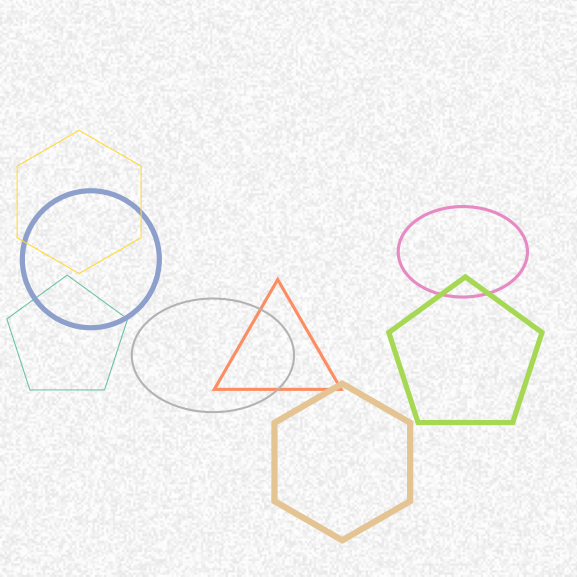[{"shape": "pentagon", "thickness": 0.5, "radius": 0.55, "center": [0.116, 0.413]}, {"shape": "triangle", "thickness": 1.5, "radius": 0.63, "center": [0.481, 0.388]}, {"shape": "circle", "thickness": 2.5, "radius": 0.59, "center": [0.157, 0.55]}, {"shape": "oval", "thickness": 1.5, "radius": 0.56, "center": [0.801, 0.563]}, {"shape": "pentagon", "thickness": 2.5, "radius": 0.7, "center": [0.806, 0.38]}, {"shape": "hexagon", "thickness": 0.5, "radius": 0.62, "center": [0.137, 0.65]}, {"shape": "hexagon", "thickness": 3, "radius": 0.68, "center": [0.593, 0.199]}, {"shape": "oval", "thickness": 1, "radius": 0.7, "center": [0.369, 0.384]}]